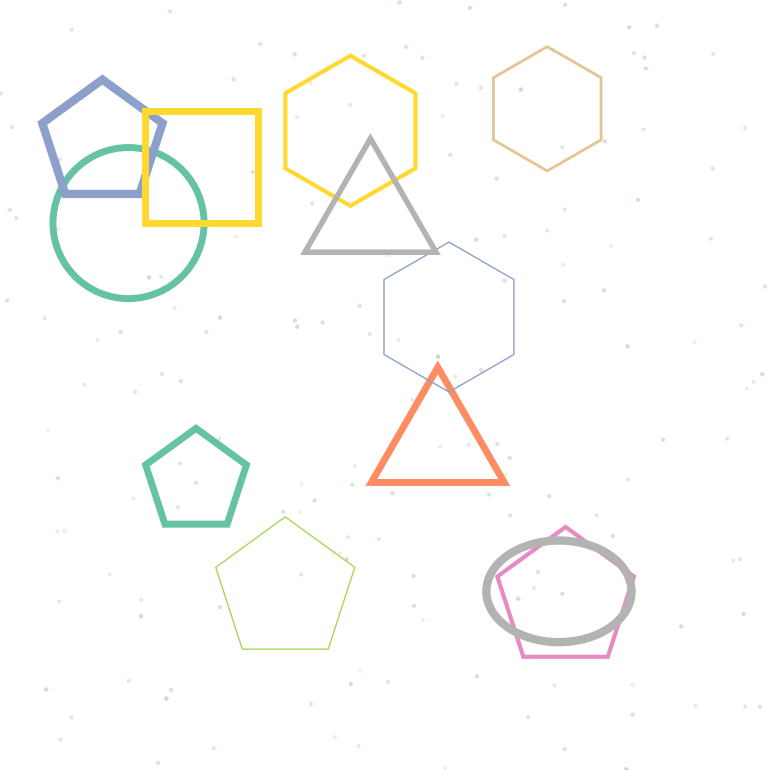[{"shape": "pentagon", "thickness": 2.5, "radius": 0.34, "center": [0.255, 0.375]}, {"shape": "circle", "thickness": 2.5, "radius": 0.49, "center": [0.167, 0.71]}, {"shape": "triangle", "thickness": 2.5, "radius": 0.5, "center": [0.569, 0.423]}, {"shape": "pentagon", "thickness": 3, "radius": 0.41, "center": [0.133, 0.815]}, {"shape": "hexagon", "thickness": 0.5, "radius": 0.49, "center": [0.583, 0.588]}, {"shape": "pentagon", "thickness": 1.5, "radius": 0.47, "center": [0.735, 0.222]}, {"shape": "pentagon", "thickness": 0.5, "radius": 0.47, "center": [0.37, 0.234]}, {"shape": "hexagon", "thickness": 1.5, "radius": 0.49, "center": [0.455, 0.83]}, {"shape": "square", "thickness": 2.5, "radius": 0.36, "center": [0.262, 0.783]}, {"shape": "hexagon", "thickness": 1, "radius": 0.4, "center": [0.711, 0.859]}, {"shape": "triangle", "thickness": 2, "radius": 0.49, "center": [0.481, 0.722]}, {"shape": "oval", "thickness": 3, "radius": 0.47, "center": [0.726, 0.232]}]